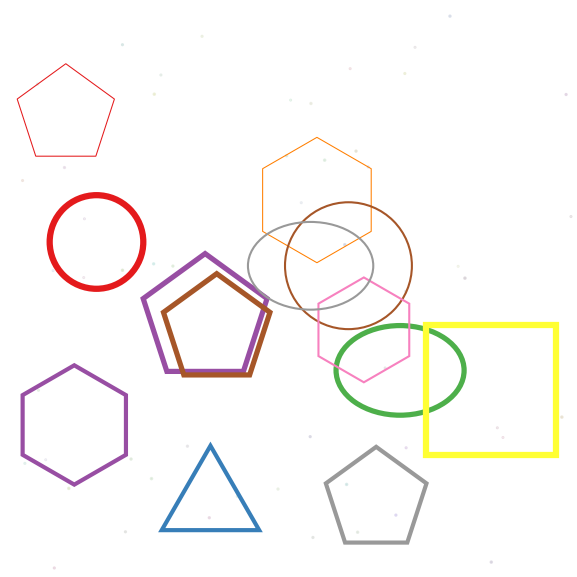[{"shape": "pentagon", "thickness": 0.5, "radius": 0.44, "center": [0.114, 0.8]}, {"shape": "circle", "thickness": 3, "radius": 0.41, "center": [0.167, 0.58]}, {"shape": "triangle", "thickness": 2, "radius": 0.49, "center": [0.364, 0.13]}, {"shape": "oval", "thickness": 2.5, "radius": 0.55, "center": [0.693, 0.358]}, {"shape": "pentagon", "thickness": 2.5, "radius": 0.56, "center": [0.355, 0.447]}, {"shape": "hexagon", "thickness": 2, "radius": 0.52, "center": [0.129, 0.263]}, {"shape": "hexagon", "thickness": 0.5, "radius": 0.54, "center": [0.549, 0.653]}, {"shape": "square", "thickness": 3, "radius": 0.56, "center": [0.85, 0.324]}, {"shape": "pentagon", "thickness": 2.5, "radius": 0.48, "center": [0.375, 0.428]}, {"shape": "circle", "thickness": 1, "radius": 0.55, "center": [0.603, 0.539]}, {"shape": "hexagon", "thickness": 1, "radius": 0.45, "center": [0.63, 0.428]}, {"shape": "pentagon", "thickness": 2, "radius": 0.46, "center": [0.651, 0.134]}, {"shape": "oval", "thickness": 1, "radius": 0.54, "center": [0.538, 0.539]}]